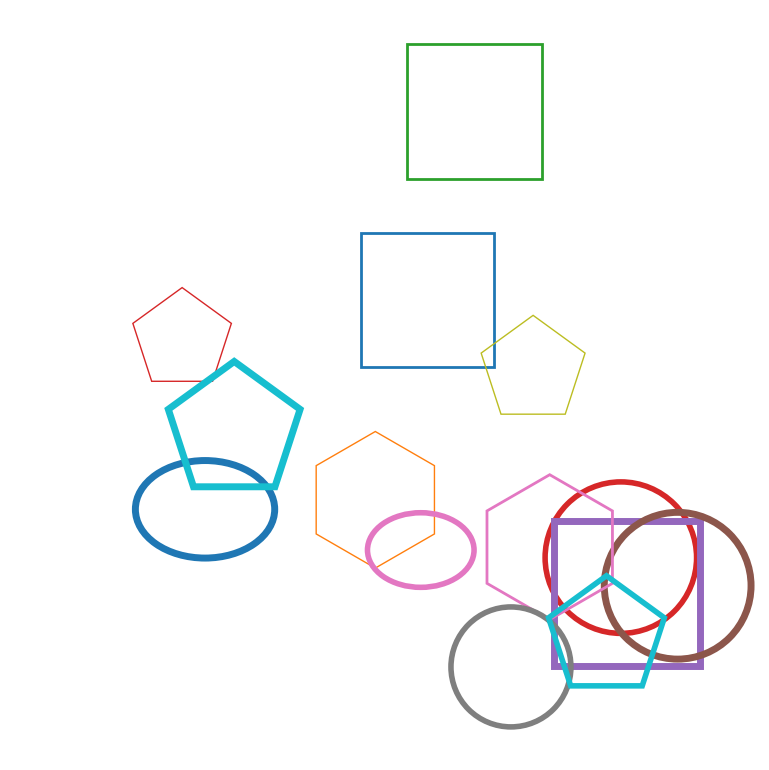[{"shape": "oval", "thickness": 2.5, "radius": 0.45, "center": [0.266, 0.339]}, {"shape": "square", "thickness": 1, "radius": 0.43, "center": [0.555, 0.61]}, {"shape": "hexagon", "thickness": 0.5, "radius": 0.44, "center": [0.487, 0.351]}, {"shape": "square", "thickness": 1, "radius": 0.44, "center": [0.616, 0.855]}, {"shape": "pentagon", "thickness": 0.5, "radius": 0.34, "center": [0.237, 0.559]}, {"shape": "circle", "thickness": 2, "radius": 0.49, "center": [0.806, 0.276]}, {"shape": "square", "thickness": 2.5, "radius": 0.47, "center": [0.814, 0.229]}, {"shape": "circle", "thickness": 2.5, "radius": 0.48, "center": [0.88, 0.239]}, {"shape": "hexagon", "thickness": 1, "radius": 0.47, "center": [0.714, 0.289]}, {"shape": "oval", "thickness": 2, "radius": 0.35, "center": [0.546, 0.286]}, {"shape": "circle", "thickness": 2, "radius": 0.39, "center": [0.664, 0.134]}, {"shape": "pentagon", "thickness": 0.5, "radius": 0.35, "center": [0.692, 0.52]}, {"shape": "pentagon", "thickness": 2.5, "radius": 0.45, "center": [0.304, 0.441]}, {"shape": "pentagon", "thickness": 2, "radius": 0.4, "center": [0.788, 0.173]}]